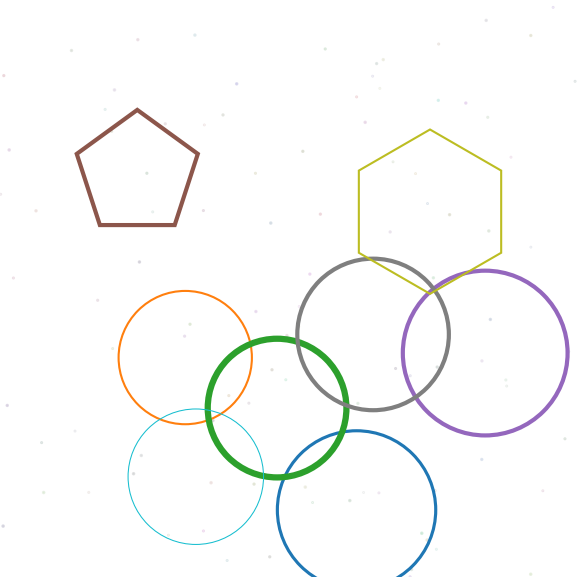[{"shape": "circle", "thickness": 1.5, "radius": 0.69, "center": [0.617, 0.116]}, {"shape": "circle", "thickness": 1, "radius": 0.58, "center": [0.321, 0.38]}, {"shape": "circle", "thickness": 3, "radius": 0.6, "center": [0.48, 0.293]}, {"shape": "circle", "thickness": 2, "radius": 0.71, "center": [0.84, 0.388]}, {"shape": "pentagon", "thickness": 2, "radius": 0.55, "center": [0.238, 0.699]}, {"shape": "circle", "thickness": 2, "radius": 0.66, "center": [0.646, 0.42]}, {"shape": "hexagon", "thickness": 1, "radius": 0.71, "center": [0.745, 0.633]}, {"shape": "circle", "thickness": 0.5, "radius": 0.59, "center": [0.339, 0.174]}]